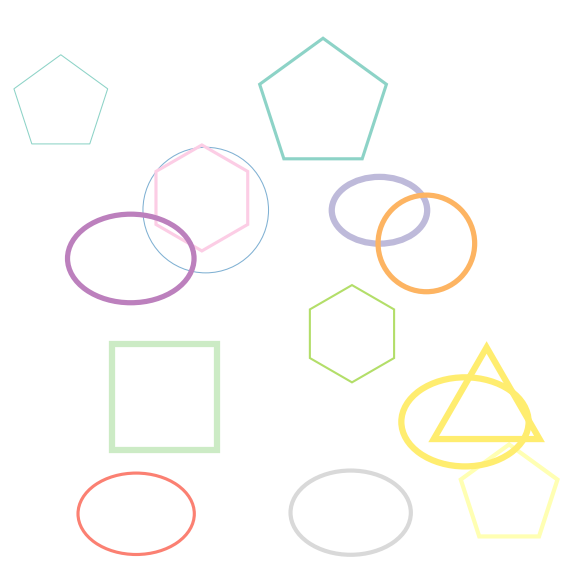[{"shape": "pentagon", "thickness": 1.5, "radius": 0.58, "center": [0.559, 0.817]}, {"shape": "pentagon", "thickness": 0.5, "radius": 0.43, "center": [0.105, 0.819]}, {"shape": "pentagon", "thickness": 2, "radius": 0.44, "center": [0.882, 0.141]}, {"shape": "oval", "thickness": 3, "radius": 0.41, "center": [0.657, 0.635]}, {"shape": "oval", "thickness": 1.5, "radius": 0.5, "center": [0.236, 0.109]}, {"shape": "circle", "thickness": 0.5, "radius": 0.54, "center": [0.356, 0.635]}, {"shape": "circle", "thickness": 2.5, "radius": 0.42, "center": [0.738, 0.578]}, {"shape": "hexagon", "thickness": 1, "radius": 0.42, "center": [0.609, 0.421]}, {"shape": "hexagon", "thickness": 1.5, "radius": 0.46, "center": [0.35, 0.656]}, {"shape": "oval", "thickness": 2, "radius": 0.52, "center": [0.607, 0.111]}, {"shape": "oval", "thickness": 2.5, "radius": 0.55, "center": [0.226, 0.552]}, {"shape": "square", "thickness": 3, "radius": 0.46, "center": [0.285, 0.312]}, {"shape": "oval", "thickness": 3, "radius": 0.55, "center": [0.805, 0.269]}, {"shape": "triangle", "thickness": 3, "radius": 0.53, "center": [0.843, 0.292]}]